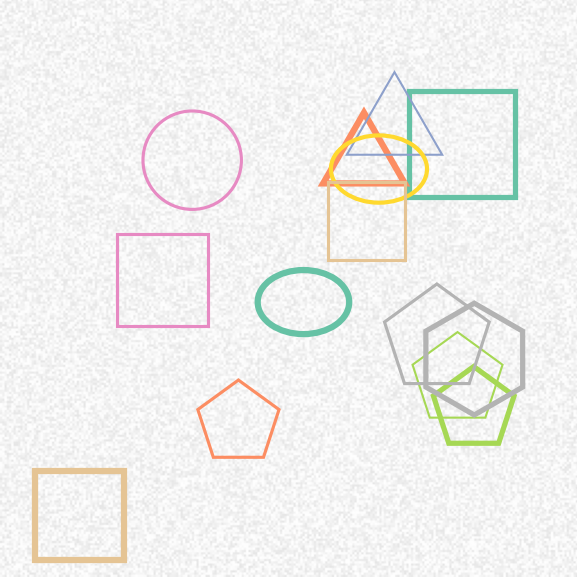[{"shape": "square", "thickness": 2.5, "radius": 0.46, "center": [0.799, 0.75]}, {"shape": "oval", "thickness": 3, "radius": 0.4, "center": [0.525, 0.476]}, {"shape": "triangle", "thickness": 3, "radius": 0.41, "center": [0.63, 0.722]}, {"shape": "pentagon", "thickness": 1.5, "radius": 0.37, "center": [0.413, 0.267]}, {"shape": "triangle", "thickness": 1, "radius": 0.48, "center": [0.683, 0.779]}, {"shape": "square", "thickness": 1.5, "radius": 0.4, "center": [0.281, 0.515]}, {"shape": "circle", "thickness": 1.5, "radius": 0.43, "center": [0.333, 0.722]}, {"shape": "pentagon", "thickness": 2.5, "radius": 0.37, "center": [0.82, 0.291]}, {"shape": "pentagon", "thickness": 1, "radius": 0.41, "center": [0.792, 0.342]}, {"shape": "oval", "thickness": 2, "radius": 0.42, "center": [0.656, 0.706]}, {"shape": "square", "thickness": 1.5, "radius": 0.34, "center": [0.635, 0.616]}, {"shape": "square", "thickness": 3, "radius": 0.38, "center": [0.137, 0.107]}, {"shape": "hexagon", "thickness": 2.5, "radius": 0.48, "center": [0.821, 0.377]}, {"shape": "pentagon", "thickness": 1.5, "radius": 0.48, "center": [0.756, 0.412]}]